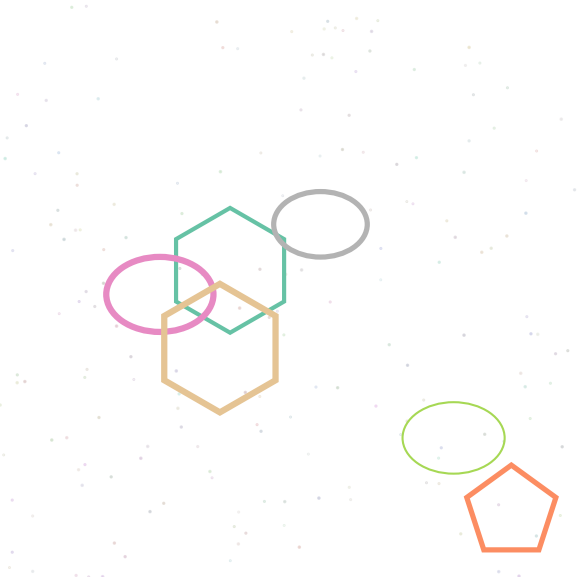[{"shape": "hexagon", "thickness": 2, "radius": 0.54, "center": [0.398, 0.531]}, {"shape": "pentagon", "thickness": 2.5, "radius": 0.41, "center": [0.885, 0.113]}, {"shape": "oval", "thickness": 3, "radius": 0.46, "center": [0.277, 0.489]}, {"shape": "oval", "thickness": 1, "radius": 0.44, "center": [0.785, 0.241]}, {"shape": "hexagon", "thickness": 3, "radius": 0.56, "center": [0.381, 0.396]}, {"shape": "oval", "thickness": 2.5, "radius": 0.41, "center": [0.555, 0.611]}]